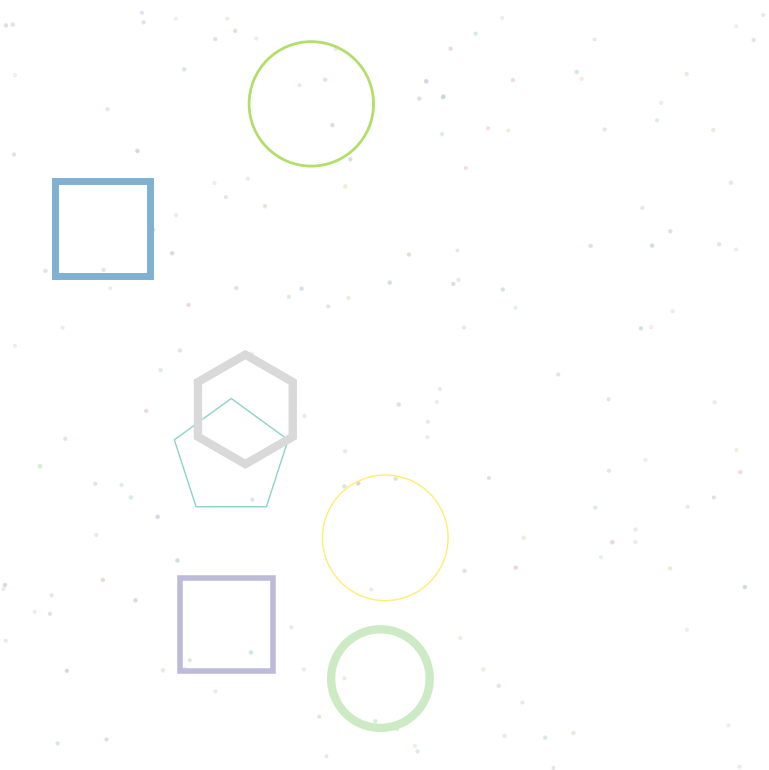[{"shape": "pentagon", "thickness": 0.5, "radius": 0.39, "center": [0.3, 0.405]}, {"shape": "square", "thickness": 2, "radius": 0.3, "center": [0.294, 0.189]}, {"shape": "square", "thickness": 2.5, "radius": 0.31, "center": [0.133, 0.703]}, {"shape": "circle", "thickness": 1, "radius": 0.4, "center": [0.404, 0.865]}, {"shape": "hexagon", "thickness": 3, "radius": 0.36, "center": [0.319, 0.468]}, {"shape": "circle", "thickness": 3, "radius": 0.32, "center": [0.494, 0.119]}, {"shape": "circle", "thickness": 0.5, "radius": 0.41, "center": [0.5, 0.302]}]